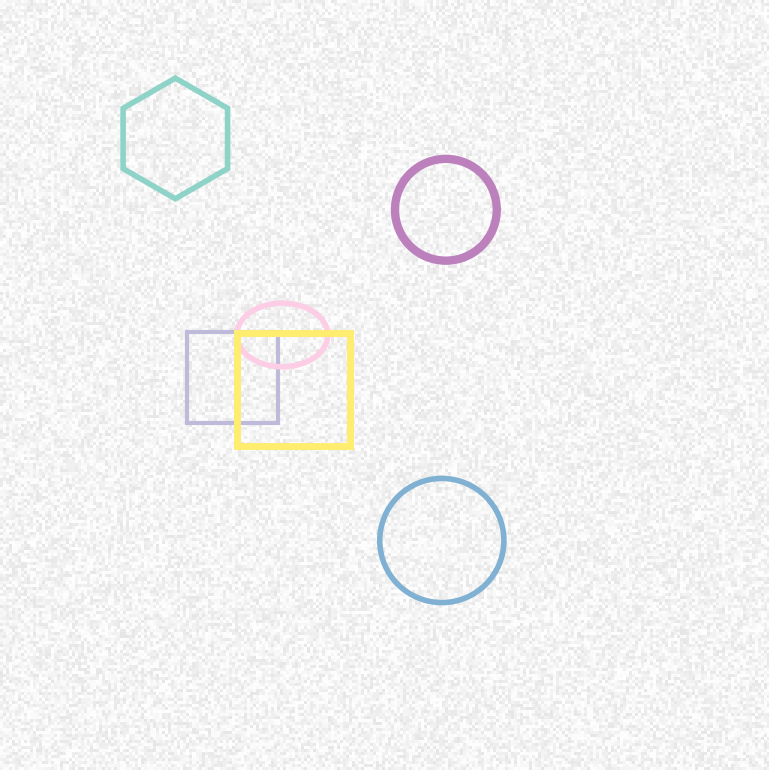[{"shape": "hexagon", "thickness": 2, "radius": 0.39, "center": [0.228, 0.82]}, {"shape": "square", "thickness": 1.5, "radius": 0.3, "center": [0.302, 0.509]}, {"shape": "circle", "thickness": 2, "radius": 0.4, "center": [0.574, 0.298]}, {"shape": "oval", "thickness": 2, "radius": 0.3, "center": [0.367, 0.565]}, {"shape": "circle", "thickness": 3, "radius": 0.33, "center": [0.579, 0.728]}, {"shape": "square", "thickness": 2.5, "radius": 0.37, "center": [0.381, 0.494]}]